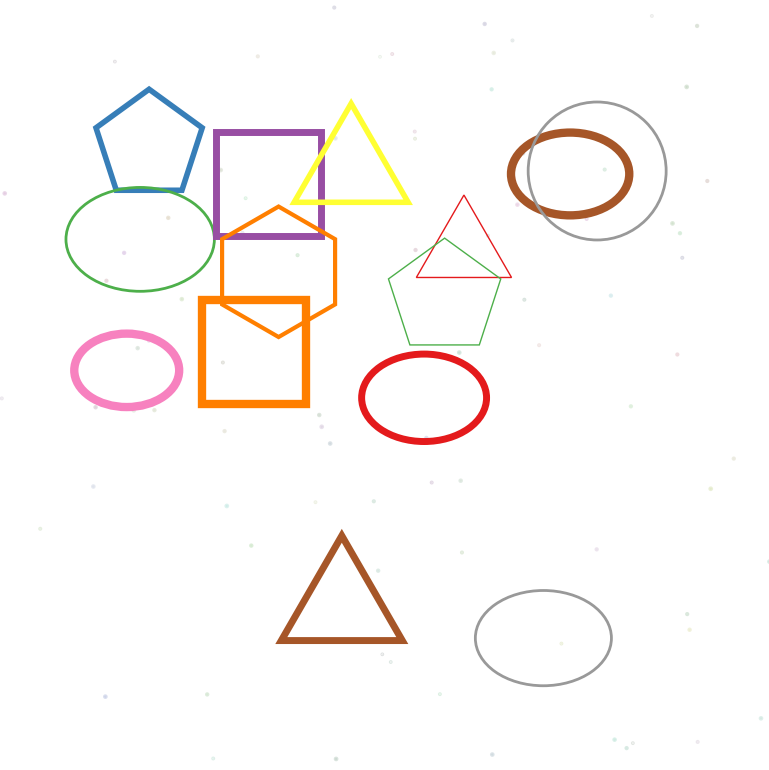[{"shape": "oval", "thickness": 2.5, "radius": 0.41, "center": [0.551, 0.483]}, {"shape": "triangle", "thickness": 0.5, "radius": 0.36, "center": [0.603, 0.675]}, {"shape": "pentagon", "thickness": 2, "radius": 0.36, "center": [0.194, 0.812]}, {"shape": "pentagon", "thickness": 0.5, "radius": 0.38, "center": [0.577, 0.614]}, {"shape": "oval", "thickness": 1, "radius": 0.48, "center": [0.182, 0.689]}, {"shape": "square", "thickness": 2.5, "radius": 0.34, "center": [0.348, 0.761]}, {"shape": "square", "thickness": 3, "radius": 0.34, "center": [0.33, 0.543]}, {"shape": "hexagon", "thickness": 1.5, "radius": 0.42, "center": [0.362, 0.647]}, {"shape": "triangle", "thickness": 2, "radius": 0.43, "center": [0.456, 0.78]}, {"shape": "triangle", "thickness": 2.5, "radius": 0.45, "center": [0.444, 0.213]}, {"shape": "oval", "thickness": 3, "radius": 0.38, "center": [0.74, 0.774]}, {"shape": "oval", "thickness": 3, "radius": 0.34, "center": [0.165, 0.519]}, {"shape": "circle", "thickness": 1, "radius": 0.45, "center": [0.776, 0.778]}, {"shape": "oval", "thickness": 1, "radius": 0.44, "center": [0.706, 0.171]}]